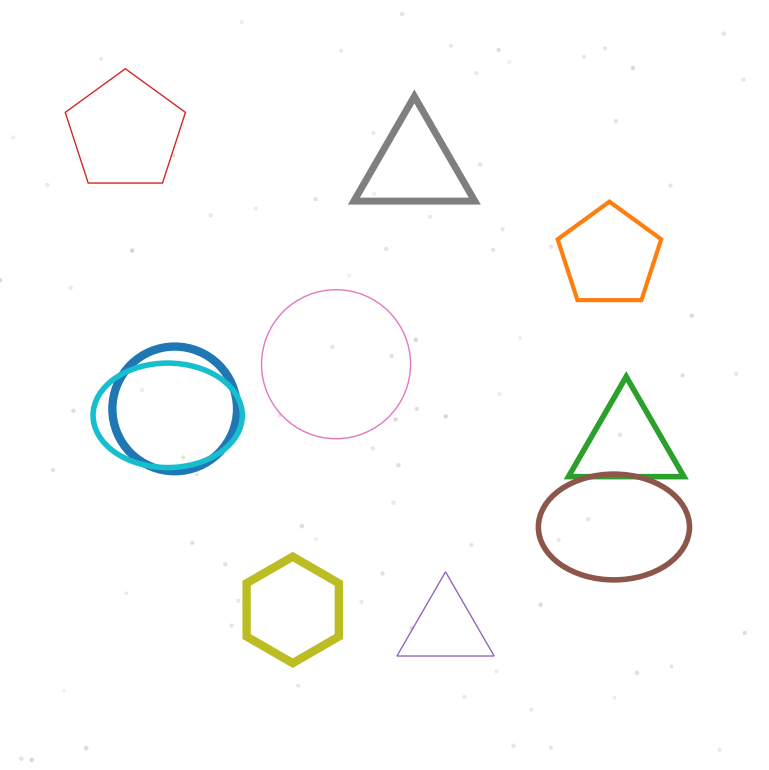[{"shape": "circle", "thickness": 3, "radius": 0.4, "center": [0.227, 0.469]}, {"shape": "pentagon", "thickness": 1.5, "radius": 0.35, "center": [0.791, 0.667]}, {"shape": "triangle", "thickness": 2, "radius": 0.43, "center": [0.813, 0.424]}, {"shape": "pentagon", "thickness": 0.5, "radius": 0.41, "center": [0.163, 0.829]}, {"shape": "triangle", "thickness": 0.5, "radius": 0.36, "center": [0.579, 0.184]}, {"shape": "oval", "thickness": 2, "radius": 0.49, "center": [0.797, 0.316]}, {"shape": "circle", "thickness": 0.5, "radius": 0.48, "center": [0.436, 0.527]}, {"shape": "triangle", "thickness": 2.5, "radius": 0.45, "center": [0.538, 0.784]}, {"shape": "hexagon", "thickness": 3, "radius": 0.35, "center": [0.38, 0.208]}, {"shape": "oval", "thickness": 2, "radius": 0.48, "center": [0.218, 0.461]}]